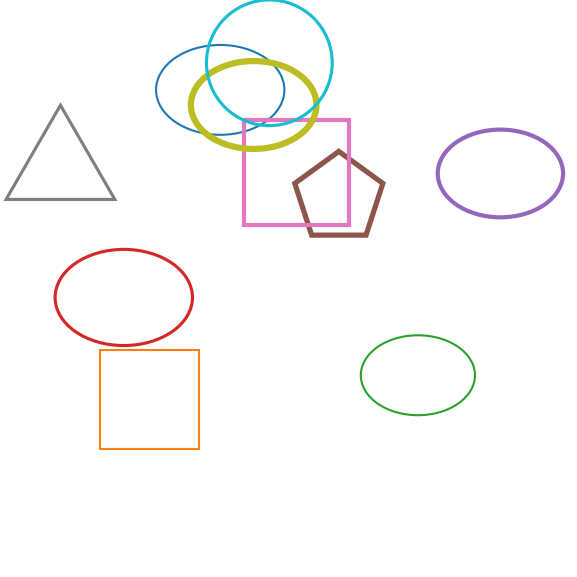[{"shape": "oval", "thickness": 1, "radius": 0.56, "center": [0.381, 0.843]}, {"shape": "square", "thickness": 1, "radius": 0.43, "center": [0.259, 0.308]}, {"shape": "oval", "thickness": 1, "radius": 0.49, "center": [0.724, 0.349]}, {"shape": "oval", "thickness": 1.5, "radius": 0.59, "center": [0.214, 0.484]}, {"shape": "oval", "thickness": 2, "radius": 0.54, "center": [0.867, 0.699]}, {"shape": "pentagon", "thickness": 2.5, "radius": 0.4, "center": [0.587, 0.657]}, {"shape": "square", "thickness": 2, "radius": 0.46, "center": [0.514, 0.701]}, {"shape": "triangle", "thickness": 1.5, "radius": 0.54, "center": [0.105, 0.708]}, {"shape": "oval", "thickness": 3, "radius": 0.54, "center": [0.439, 0.817]}, {"shape": "circle", "thickness": 1.5, "radius": 0.54, "center": [0.466, 0.89]}]